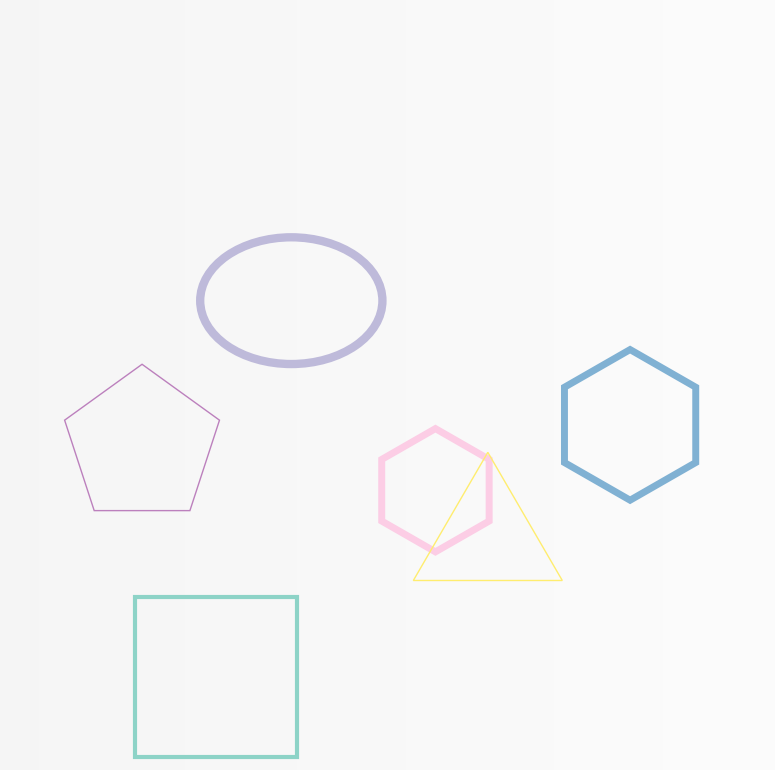[{"shape": "square", "thickness": 1.5, "radius": 0.52, "center": [0.279, 0.12]}, {"shape": "oval", "thickness": 3, "radius": 0.59, "center": [0.376, 0.61]}, {"shape": "hexagon", "thickness": 2.5, "radius": 0.49, "center": [0.813, 0.448]}, {"shape": "hexagon", "thickness": 2.5, "radius": 0.4, "center": [0.562, 0.363]}, {"shape": "pentagon", "thickness": 0.5, "radius": 0.53, "center": [0.183, 0.422]}, {"shape": "triangle", "thickness": 0.5, "radius": 0.55, "center": [0.629, 0.302]}]